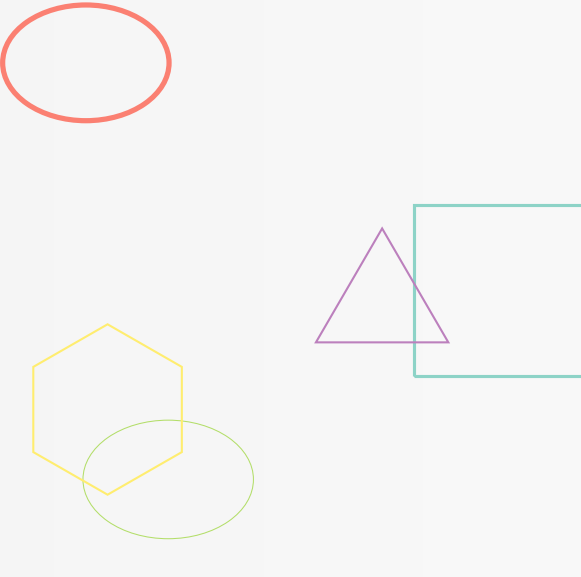[{"shape": "square", "thickness": 1.5, "radius": 0.74, "center": [0.861, 0.496]}, {"shape": "oval", "thickness": 2.5, "radius": 0.72, "center": [0.148, 0.89]}, {"shape": "oval", "thickness": 0.5, "radius": 0.73, "center": [0.289, 0.169]}, {"shape": "triangle", "thickness": 1, "radius": 0.66, "center": [0.657, 0.472]}, {"shape": "hexagon", "thickness": 1, "radius": 0.74, "center": [0.185, 0.29]}]